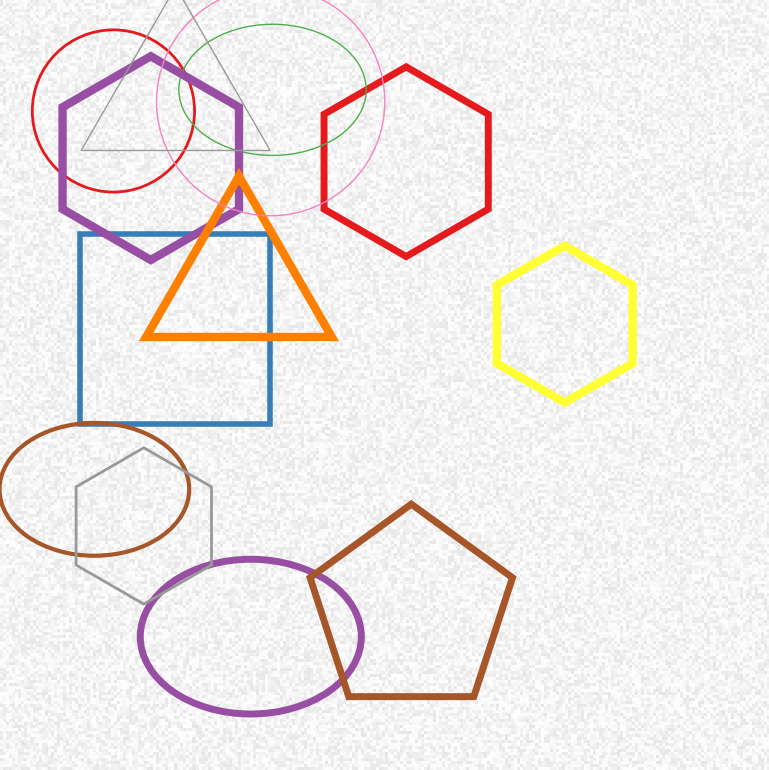[{"shape": "hexagon", "thickness": 2.5, "radius": 0.62, "center": [0.527, 0.79]}, {"shape": "circle", "thickness": 1, "radius": 0.53, "center": [0.147, 0.856]}, {"shape": "square", "thickness": 2, "radius": 0.62, "center": [0.228, 0.572]}, {"shape": "oval", "thickness": 0.5, "radius": 0.61, "center": [0.354, 0.883]}, {"shape": "oval", "thickness": 2.5, "radius": 0.72, "center": [0.326, 0.173]}, {"shape": "hexagon", "thickness": 3, "radius": 0.66, "center": [0.196, 0.795]}, {"shape": "triangle", "thickness": 3, "radius": 0.7, "center": [0.31, 0.632]}, {"shape": "hexagon", "thickness": 3, "radius": 0.51, "center": [0.733, 0.579]}, {"shape": "pentagon", "thickness": 2.5, "radius": 0.69, "center": [0.534, 0.207]}, {"shape": "oval", "thickness": 1.5, "radius": 0.62, "center": [0.123, 0.365]}, {"shape": "circle", "thickness": 0.5, "radius": 0.74, "center": [0.352, 0.868]}, {"shape": "triangle", "thickness": 0.5, "radius": 0.71, "center": [0.228, 0.875]}, {"shape": "hexagon", "thickness": 1, "radius": 0.51, "center": [0.187, 0.317]}]